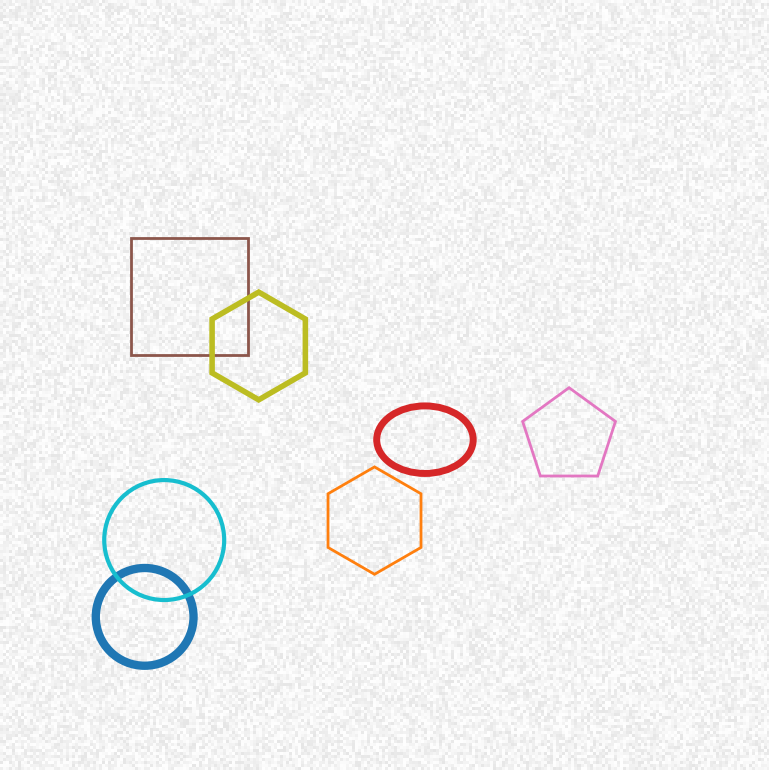[{"shape": "circle", "thickness": 3, "radius": 0.32, "center": [0.188, 0.199]}, {"shape": "hexagon", "thickness": 1, "radius": 0.35, "center": [0.486, 0.324]}, {"shape": "oval", "thickness": 2.5, "radius": 0.31, "center": [0.552, 0.429]}, {"shape": "square", "thickness": 1, "radius": 0.38, "center": [0.246, 0.615]}, {"shape": "pentagon", "thickness": 1, "radius": 0.32, "center": [0.739, 0.433]}, {"shape": "hexagon", "thickness": 2, "radius": 0.35, "center": [0.336, 0.551]}, {"shape": "circle", "thickness": 1.5, "radius": 0.39, "center": [0.213, 0.299]}]